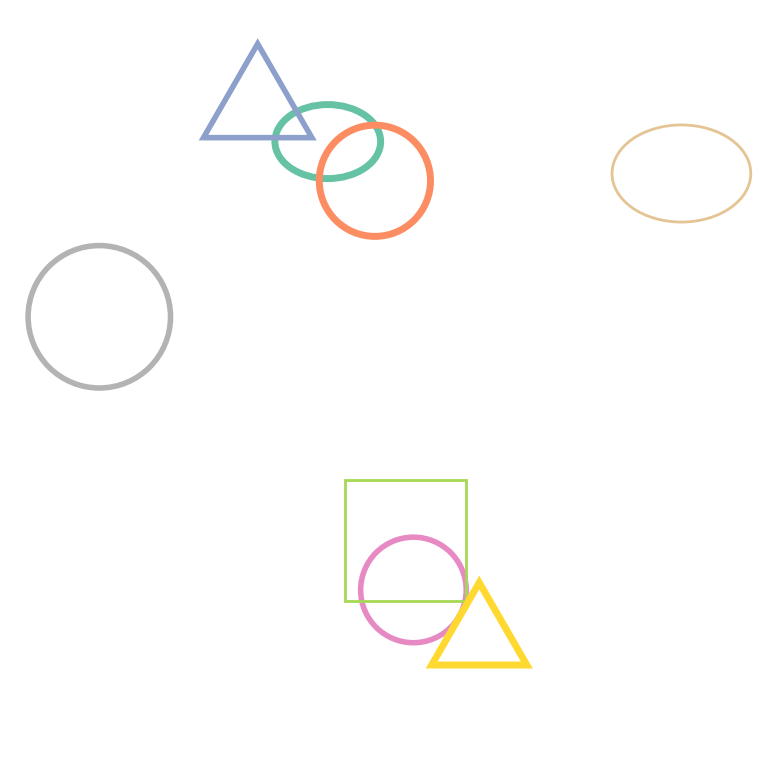[{"shape": "oval", "thickness": 2.5, "radius": 0.34, "center": [0.426, 0.816]}, {"shape": "circle", "thickness": 2.5, "radius": 0.36, "center": [0.487, 0.765]}, {"shape": "triangle", "thickness": 2, "radius": 0.41, "center": [0.335, 0.862]}, {"shape": "circle", "thickness": 2, "radius": 0.34, "center": [0.537, 0.234]}, {"shape": "square", "thickness": 1, "radius": 0.39, "center": [0.527, 0.298]}, {"shape": "triangle", "thickness": 2.5, "radius": 0.36, "center": [0.622, 0.172]}, {"shape": "oval", "thickness": 1, "radius": 0.45, "center": [0.885, 0.775]}, {"shape": "circle", "thickness": 2, "radius": 0.46, "center": [0.129, 0.589]}]